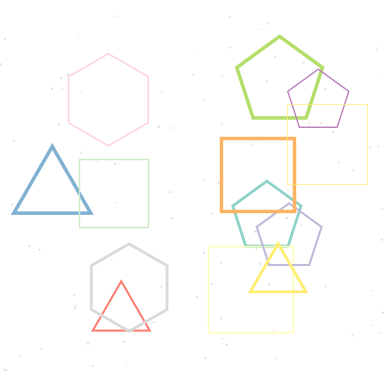[{"shape": "pentagon", "thickness": 2, "radius": 0.47, "center": [0.693, 0.436]}, {"shape": "square", "thickness": 1, "radius": 0.55, "center": [0.651, 0.249]}, {"shape": "pentagon", "thickness": 1.5, "radius": 0.44, "center": [0.751, 0.383]}, {"shape": "triangle", "thickness": 1.5, "radius": 0.43, "center": [0.315, 0.184]}, {"shape": "triangle", "thickness": 2.5, "radius": 0.58, "center": [0.136, 0.504]}, {"shape": "square", "thickness": 2.5, "radius": 0.47, "center": [0.669, 0.547]}, {"shape": "pentagon", "thickness": 2.5, "radius": 0.59, "center": [0.726, 0.788]}, {"shape": "hexagon", "thickness": 1, "radius": 0.6, "center": [0.282, 0.741]}, {"shape": "hexagon", "thickness": 2, "radius": 0.57, "center": [0.336, 0.253]}, {"shape": "pentagon", "thickness": 1, "radius": 0.42, "center": [0.827, 0.737]}, {"shape": "square", "thickness": 1, "radius": 0.44, "center": [0.294, 0.499]}, {"shape": "triangle", "thickness": 2, "radius": 0.42, "center": [0.722, 0.284]}, {"shape": "square", "thickness": 0.5, "radius": 0.52, "center": [0.85, 0.626]}]